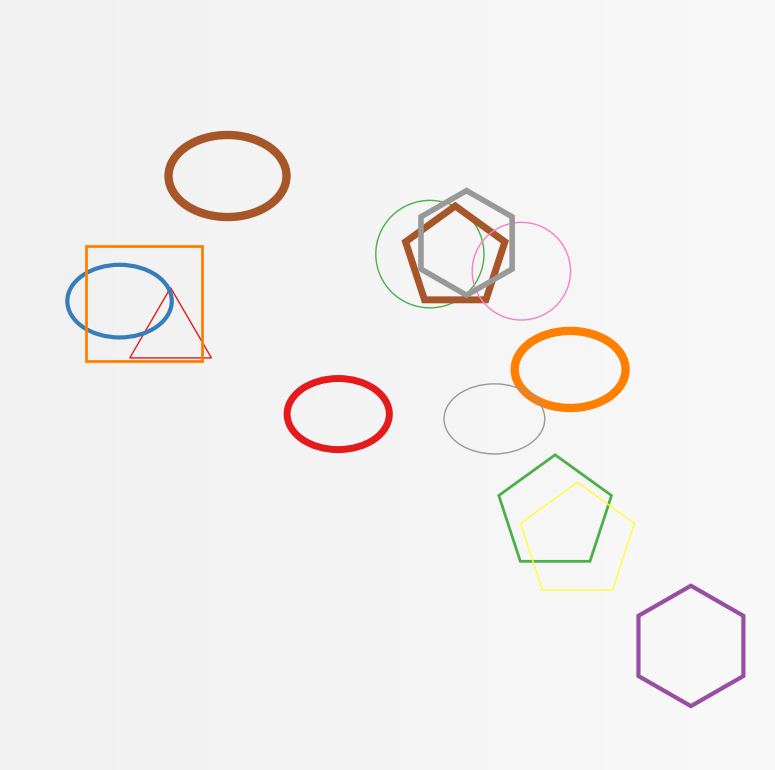[{"shape": "triangle", "thickness": 0.5, "radius": 0.3, "center": [0.22, 0.566]}, {"shape": "oval", "thickness": 2.5, "radius": 0.33, "center": [0.436, 0.462]}, {"shape": "oval", "thickness": 1.5, "radius": 0.34, "center": [0.154, 0.609]}, {"shape": "pentagon", "thickness": 1, "radius": 0.38, "center": [0.716, 0.333]}, {"shape": "circle", "thickness": 0.5, "radius": 0.35, "center": [0.555, 0.67]}, {"shape": "hexagon", "thickness": 1.5, "radius": 0.39, "center": [0.892, 0.161]}, {"shape": "oval", "thickness": 3, "radius": 0.36, "center": [0.736, 0.52]}, {"shape": "square", "thickness": 1, "radius": 0.37, "center": [0.186, 0.605]}, {"shape": "pentagon", "thickness": 0.5, "radius": 0.39, "center": [0.745, 0.296]}, {"shape": "pentagon", "thickness": 2.5, "radius": 0.34, "center": [0.587, 0.665]}, {"shape": "oval", "thickness": 3, "radius": 0.38, "center": [0.294, 0.771]}, {"shape": "circle", "thickness": 0.5, "radius": 0.32, "center": [0.673, 0.648]}, {"shape": "oval", "thickness": 0.5, "radius": 0.32, "center": [0.638, 0.456]}, {"shape": "hexagon", "thickness": 2, "radius": 0.34, "center": [0.602, 0.685]}]